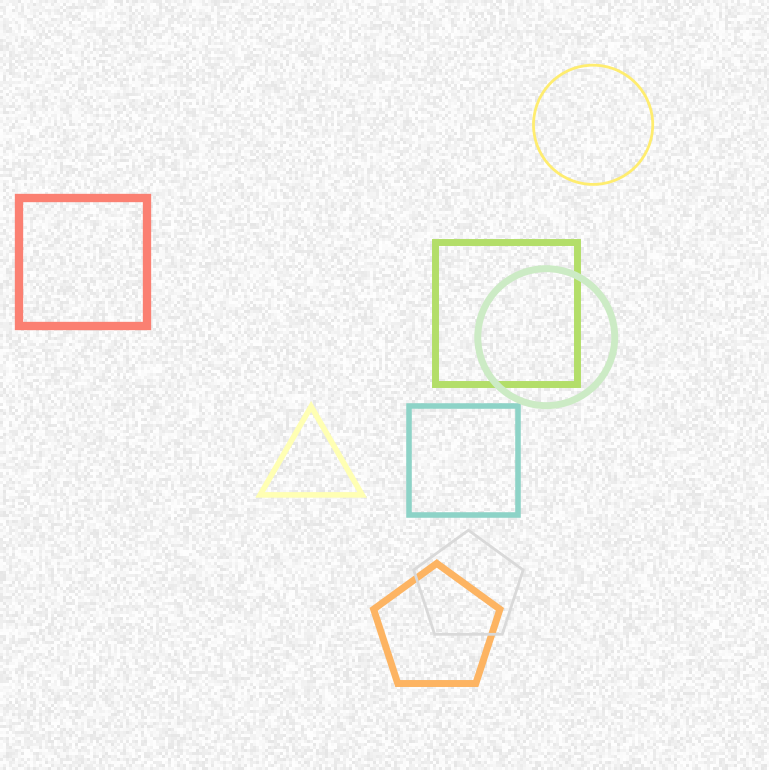[{"shape": "square", "thickness": 2, "radius": 0.35, "center": [0.603, 0.402]}, {"shape": "triangle", "thickness": 2, "radius": 0.38, "center": [0.404, 0.396]}, {"shape": "square", "thickness": 3, "radius": 0.42, "center": [0.107, 0.659]}, {"shape": "pentagon", "thickness": 2.5, "radius": 0.43, "center": [0.567, 0.182]}, {"shape": "square", "thickness": 2.5, "radius": 0.46, "center": [0.657, 0.593]}, {"shape": "pentagon", "thickness": 1, "radius": 0.37, "center": [0.608, 0.237]}, {"shape": "circle", "thickness": 2.5, "radius": 0.44, "center": [0.709, 0.562]}, {"shape": "circle", "thickness": 1, "radius": 0.39, "center": [0.77, 0.838]}]